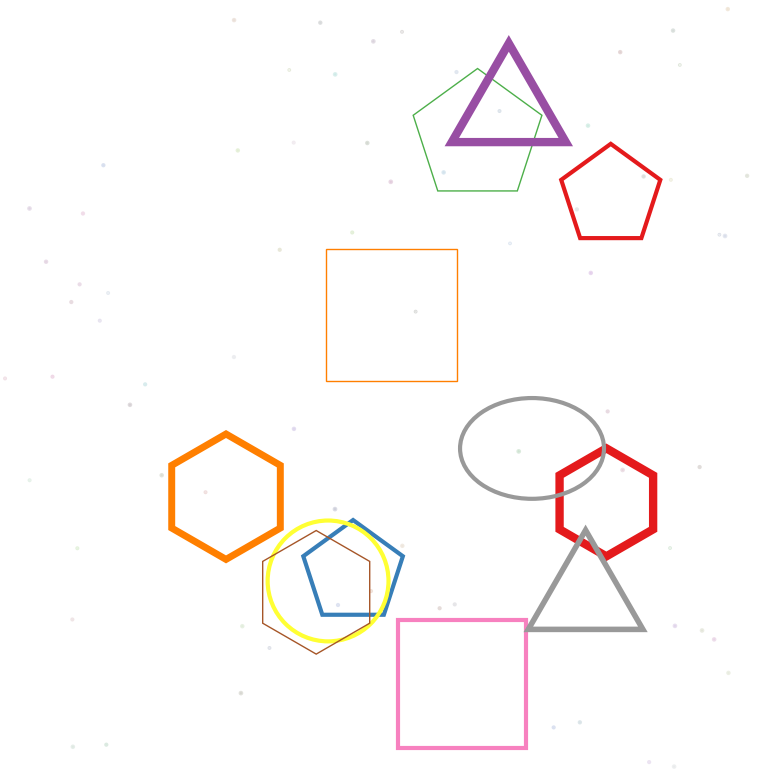[{"shape": "hexagon", "thickness": 3, "radius": 0.35, "center": [0.787, 0.348]}, {"shape": "pentagon", "thickness": 1.5, "radius": 0.34, "center": [0.793, 0.746]}, {"shape": "pentagon", "thickness": 1.5, "radius": 0.34, "center": [0.459, 0.257]}, {"shape": "pentagon", "thickness": 0.5, "radius": 0.44, "center": [0.62, 0.823]}, {"shape": "triangle", "thickness": 3, "radius": 0.43, "center": [0.661, 0.858]}, {"shape": "hexagon", "thickness": 2.5, "radius": 0.41, "center": [0.294, 0.355]}, {"shape": "square", "thickness": 0.5, "radius": 0.43, "center": [0.509, 0.591]}, {"shape": "circle", "thickness": 1.5, "radius": 0.39, "center": [0.426, 0.246]}, {"shape": "hexagon", "thickness": 0.5, "radius": 0.4, "center": [0.411, 0.231]}, {"shape": "square", "thickness": 1.5, "radius": 0.42, "center": [0.6, 0.112]}, {"shape": "oval", "thickness": 1.5, "radius": 0.47, "center": [0.691, 0.418]}, {"shape": "triangle", "thickness": 2, "radius": 0.43, "center": [0.761, 0.226]}]